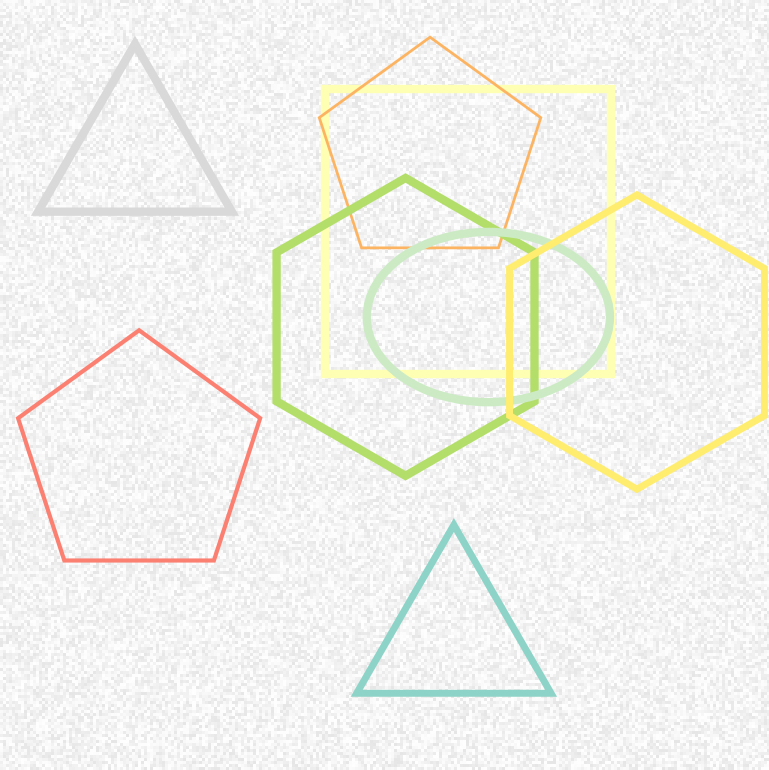[{"shape": "triangle", "thickness": 2.5, "radius": 0.73, "center": [0.589, 0.173]}, {"shape": "square", "thickness": 3, "radius": 0.93, "center": [0.608, 0.699]}, {"shape": "pentagon", "thickness": 1.5, "radius": 0.83, "center": [0.181, 0.406]}, {"shape": "pentagon", "thickness": 1, "radius": 0.76, "center": [0.558, 0.8]}, {"shape": "hexagon", "thickness": 3, "radius": 0.97, "center": [0.527, 0.575]}, {"shape": "triangle", "thickness": 3, "radius": 0.73, "center": [0.175, 0.798]}, {"shape": "oval", "thickness": 3, "radius": 0.79, "center": [0.634, 0.588]}, {"shape": "hexagon", "thickness": 2.5, "radius": 0.96, "center": [0.827, 0.556]}]